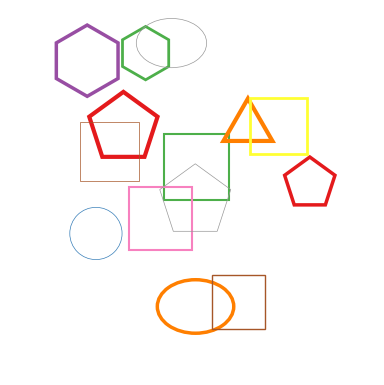[{"shape": "pentagon", "thickness": 2.5, "radius": 0.34, "center": [0.805, 0.523]}, {"shape": "pentagon", "thickness": 3, "radius": 0.47, "center": [0.321, 0.668]}, {"shape": "circle", "thickness": 0.5, "radius": 0.34, "center": [0.249, 0.394]}, {"shape": "hexagon", "thickness": 2, "radius": 0.35, "center": [0.378, 0.862]}, {"shape": "square", "thickness": 1.5, "radius": 0.43, "center": [0.51, 0.565]}, {"shape": "hexagon", "thickness": 2.5, "radius": 0.46, "center": [0.226, 0.842]}, {"shape": "oval", "thickness": 2.5, "radius": 0.5, "center": [0.508, 0.204]}, {"shape": "triangle", "thickness": 3, "radius": 0.37, "center": [0.644, 0.671]}, {"shape": "square", "thickness": 2, "radius": 0.37, "center": [0.723, 0.673]}, {"shape": "square", "thickness": 0.5, "radius": 0.38, "center": [0.284, 0.606]}, {"shape": "square", "thickness": 1, "radius": 0.35, "center": [0.618, 0.215]}, {"shape": "square", "thickness": 1.5, "radius": 0.41, "center": [0.418, 0.432]}, {"shape": "pentagon", "thickness": 0.5, "radius": 0.48, "center": [0.507, 0.478]}, {"shape": "oval", "thickness": 0.5, "radius": 0.46, "center": [0.445, 0.888]}]